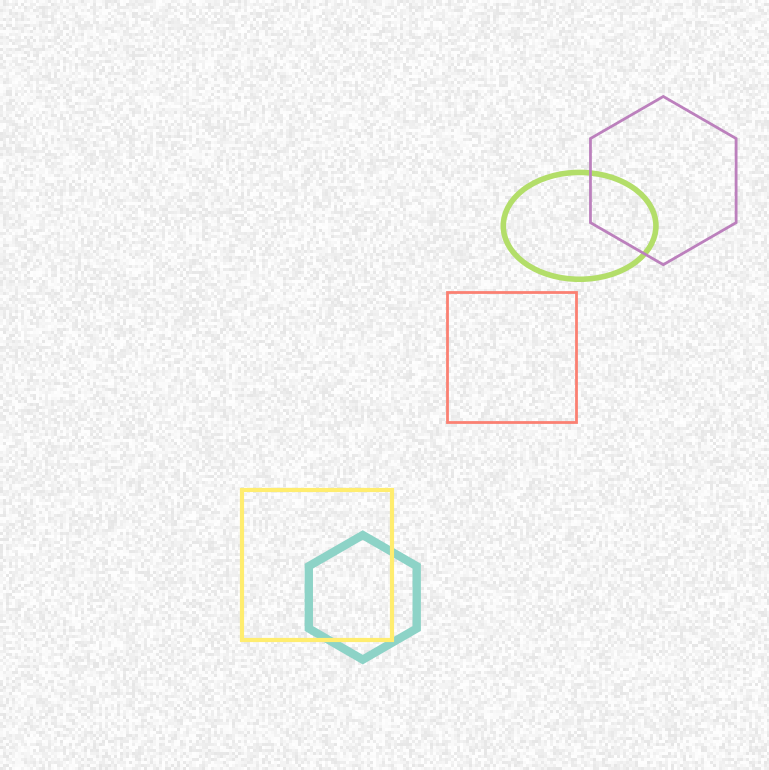[{"shape": "hexagon", "thickness": 3, "radius": 0.4, "center": [0.471, 0.224]}, {"shape": "square", "thickness": 1, "radius": 0.42, "center": [0.664, 0.536]}, {"shape": "oval", "thickness": 2, "radius": 0.5, "center": [0.753, 0.707]}, {"shape": "hexagon", "thickness": 1, "radius": 0.55, "center": [0.861, 0.765]}, {"shape": "square", "thickness": 1.5, "radius": 0.49, "center": [0.411, 0.267]}]